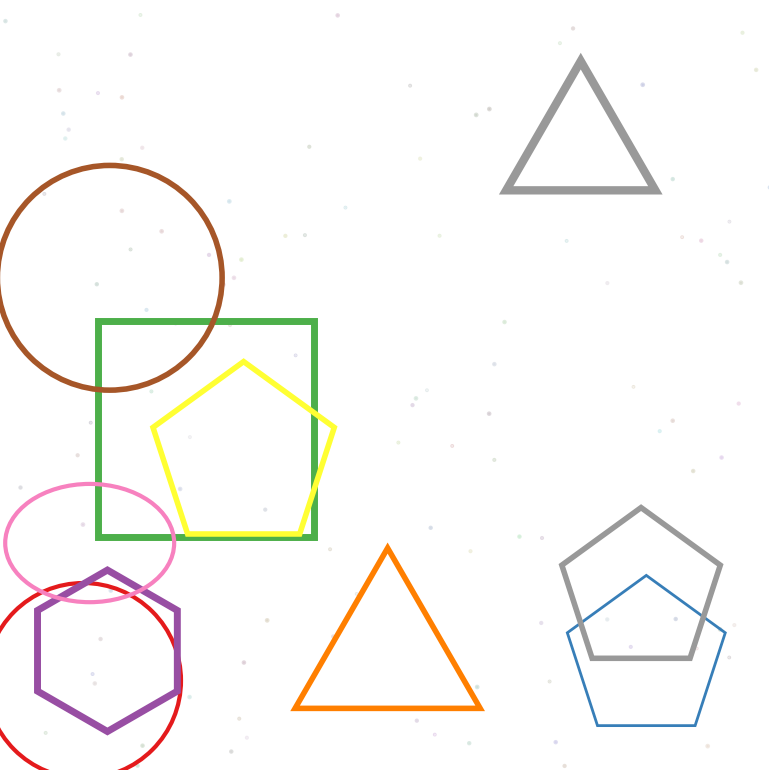[{"shape": "circle", "thickness": 1.5, "radius": 0.63, "center": [0.108, 0.116]}, {"shape": "pentagon", "thickness": 1, "radius": 0.54, "center": [0.839, 0.145]}, {"shape": "square", "thickness": 2.5, "radius": 0.7, "center": [0.267, 0.443]}, {"shape": "hexagon", "thickness": 2.5, "radius": 0.52, "center": [0.14, 0.155]}, {"shape": "triangle", "thickness": 2, "radius": 0.69, "center": [0.503, 0.149]}, {"shape": "pentagon", "thickness": 2, "radius": 0.62, "center": [0.316, 0.407]}, {"shape": "circle", "thickness": 2, "radius": 0.73, "center": [0.143, 0.639]}, {"shape": "oval", "thickness": 1.5, "radius": 0.55, "center": [0.116, 0.295]}, {"shape": "triangle", "thickness": 3, "radius": 0.56, "center": [0.754, 0.809]}, {"shape": "pentagon", "thickness": 2, "radius": 0.54, "center": [0.833, 0.233]}]